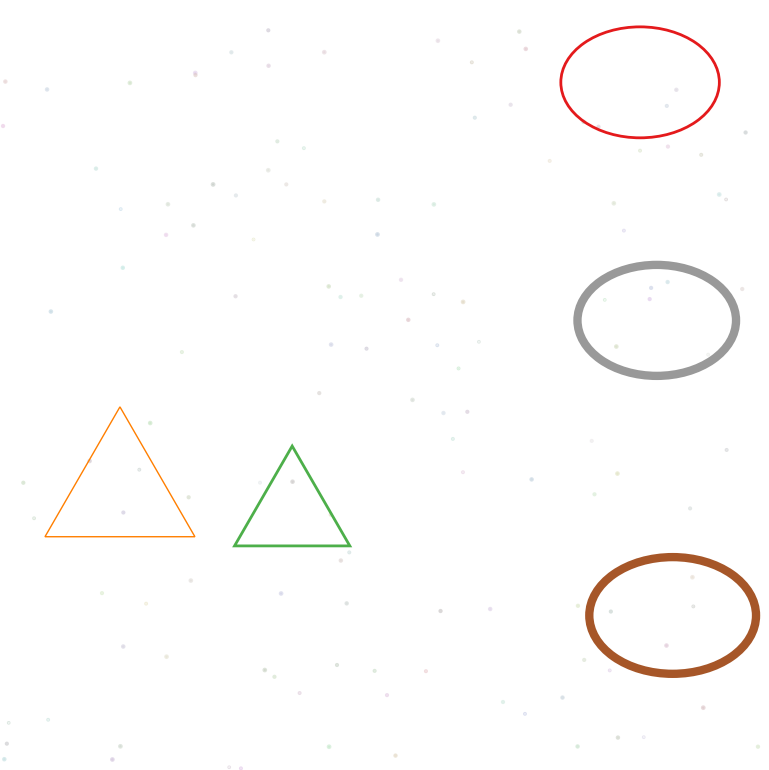[{"shape": "oval", "thickness": 1, "radius": 0.51, "center": [0.831, 0.893]}, {"shape": "triangle", "thickness": 1, "radius": 0.43, "center": [0.379, 0.334]}, {"shape": "triangle", "thickness": 0.5, "radius": 0.56, "center": [0.156, 0.359]}, {"shape": "oval", "thickness": 3, "radius": 0.54, "center": [0.874, 0.201]}, {"shape": "oval", "thickness": 3, "radius": 0.51, "center": [0.853, 0.584]}]